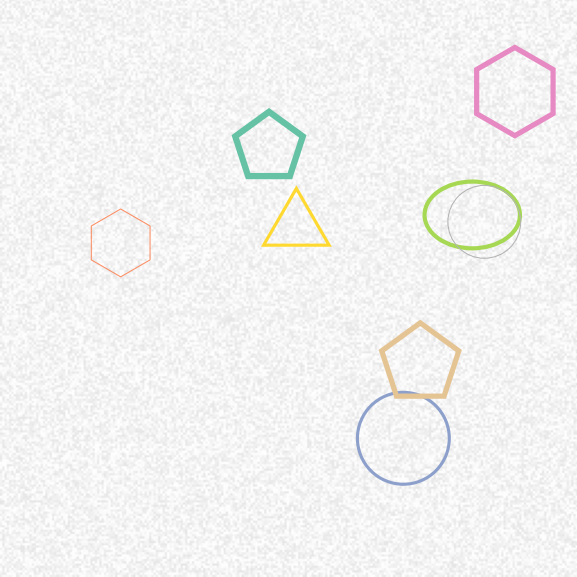[{"shape": "pentagon", "thickness": 3, "radius": 0.31, "center": [0.466, 0.744]}, {"shape": "hexagon", "thickness": 0.5, "radius": 0.29, "center": [0.209, 0.578]}, {"shape": "circle", "thickness": 1.5, "radius": 0.4, "center": [0.698, 0.24]}, {"shape": "hexagon", "thickness": 2.5, "radius": 0.38, "center": [0.892, 0.841]}, {"shape": "oval", "thickness": 2, "radius": 0.41, "center": [0.818, 0.627]}, {"shape": "triangle", "thickness": 1.5, "radius": 0.33, "center": [0.513, 0.607]}, {"shape": "pentagon", "thickness": 2.5, "radius": 0.35, "center": [0.728, 0.37]}, {"shape": "circle", "thickness": 0.5, "radius": 0.32, "center": [0.839, 0.615]}]